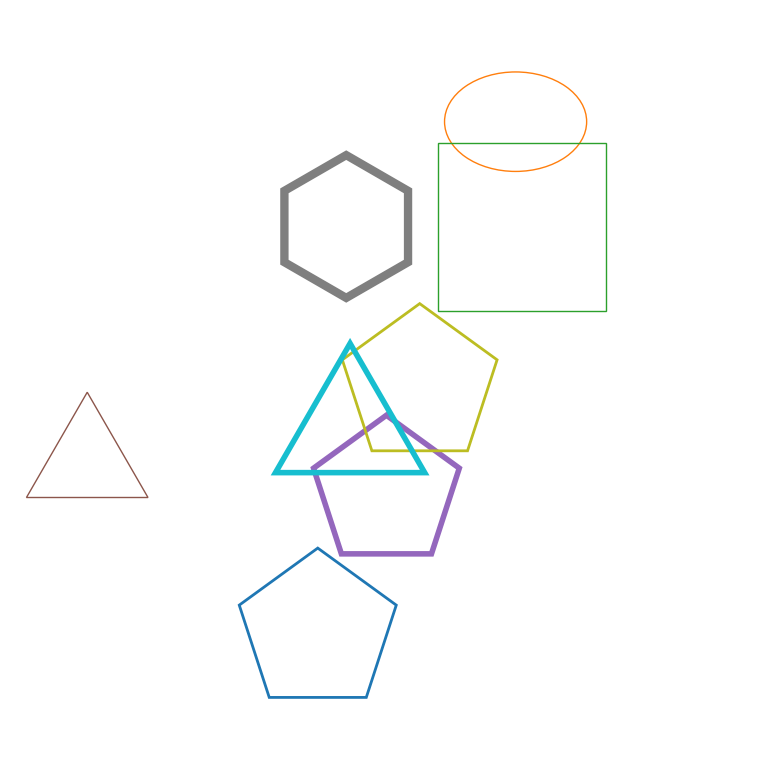[{"shape": "pentagon", "thickness": 1, "radius": 0.54, "center": [0.413, 0.181]}, {"shape": "oval", "thickness": 0.5, "radius": 0.46, "center": [0.67, 0.842]}, {"shape": "square", "thickness": 0.5, "radius": 0.54, "center": [0.678, 0.705]}, {"shape": "pentagon", "thickness": 2, "radius": 0.5, "center": [0.502, 0.361]}, {"shape": "triangle", "thickness": 0.5, "radius": 0.46, "center": [0.113, 0.399]}, {"shape": "hexagon", "thickness": 3, "radius": 0.46, "center": [0.45, 0.706]}, {"shape": "pentagon", "thickness": 1, "radius": 0.53, "center": [0.545, 0.5]}, {"shape": "triangle", "thickness": 2, "radius": 0.56, "center": [0.455, 0.442]}]